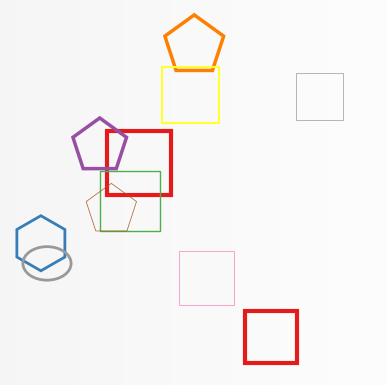[{"shape": "square", "thickness": 3, "radius": 0.41, "center": [0.358, 0.576]}, {"shape": "square", "thickness": 3, "radius": 0.34, "center": [0.7, 0.126]}, {"shape": "hexagon", "thickness": 2, "radius": 0.36, "center": [0.106, 0.368]}, {"shape": "square", "thickness": 1, "radius": 0.39, "center": [0.336, 0.478]}, {"shape": "pentagon", "thickness": 2.5, "radius": 0.36, "center": [0.257, 0.621]}, {"shape": "pentagon", "thickness": 2.5, "radius": 0.4, "center": [0.501, 0.882]}, {"shape": "square", "thickness": 1.5, "radius": 0.37, "center": [0.492, 0.752]}, {"shape": "pentagon", "thickness": 0.5, "radius": 0.34, "center": [0.287, 0.455]}, {"shape": "square", "thickness": 0.5, "radius": 0.35, "center": [0.533, 0.278]}, {"shape": "oval", "thickness": 2, "radius": 0.31, "center": [0.121, 0.316]}, {"shape": "square", "thickness": 0.5, "radius": 0.3, "center": [0.824, 0.75]}]